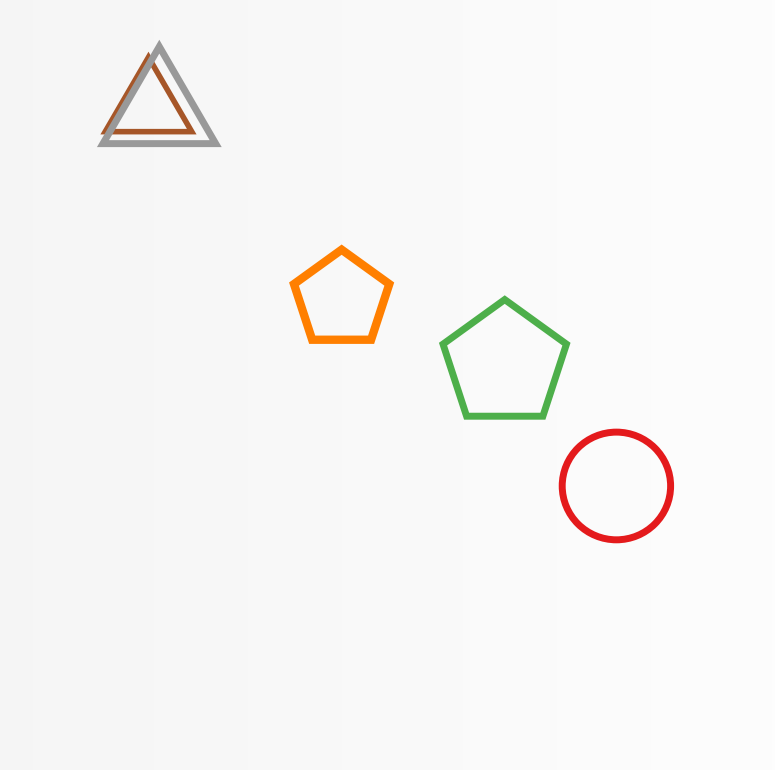[{"shape": "circle", "thickness": 2.5, "radius": 0.35, "center": [0.795, 0.369]}, {"shape": "pentagon", "thickness": 2.5, "radius": 0.42, "center": [0.651, 0.527]}, {"shape": "pentagon", "thickness": 3, "radius": 0.32, "center": [0.441, 0.611]}, {"shape": "triangle", "thickness": 2, "radius": 0.32, "center": [0.192, 0.861]}, {"shape": "triangle", "thickness": 2.5, "radius": 0.42, "center": [0.206, 0.855]}]